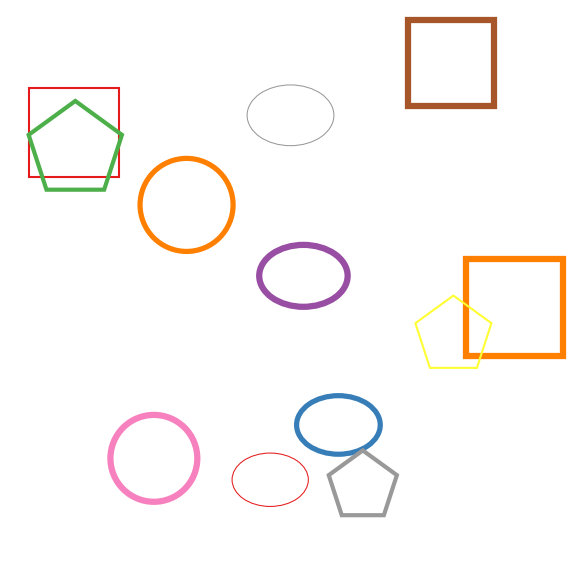[{"shape": "oval", "thickness": 0.5, "radius": 0.33, "center": [0.468, 0.168]}, {"shape": "square", "thickness": 1, "radius": 0.39, "center": [0.128, 0.77]}, {"shape": "oval", "thickness": 2.5, "radius": 0.36, "center": [0.586, 0.263]}, {"shape": "pentagon", "thickness": 2, "radius": 0.42, "center": [0.13, 0.739]}, {"shape": "oval", "thickness": 3, "radius": 0.38, "center": [0.525, 0.521]}, {"shape": "circle", "thickness": 2.5, "radius": 0.4, "center": [0.323, 0.644]}, {"shape": "square", "thickness": 3, "radius": 0.42, "center": [0.891, 0.466]}, {"shape": "pentagon", "thickness": 1, "radius": 0.35, "center": [0.785, 0.418]}, {"shape": "square", "thickness": 3, "radius": 0.37, "center": [0.781, 0.891]}, {"shape": "circle", "thickness": 3, "radius": 0.38, "center": [0.266, 0.205]}, {"shape": "oval", "thickness": 0.5, "radius": 0.38, "center": [0.503, 0.799]}, {"shape": "pentagon", "thickness": 2, "radius": 0.31, "center": [0.628, 0.157]}]